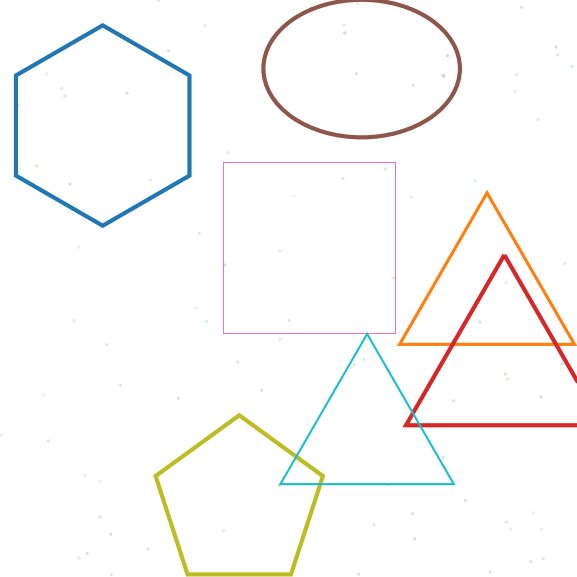[{"shape": "hexagon", "thickness": 2, "radius": 0.87, "center": [0.178, 0.782]}, {"shape": "triangle", "thickness": 1.5, "radius": 0.87, "center": [0.843, 0.49]}, {"shape": "triangle", "thickness": 2, "radius": 0.98, "center": [0.873, 0.361]}, {"shape": "oval", "thickness": 2, "radius": 0.85, "center": [0.626, 0.88]}, {"shape": "square", "thickness": 0.5, "radius": 0.74, "center": [0.535, 0.571]}, {"shape": "pentagon", "thickness": 2, "radius": 0.76, "center": [0.414, 0.128]}, {"shape": "triangle", "thickness": 1, "radius": 0.87, "center": [0.636, 0.247]}]